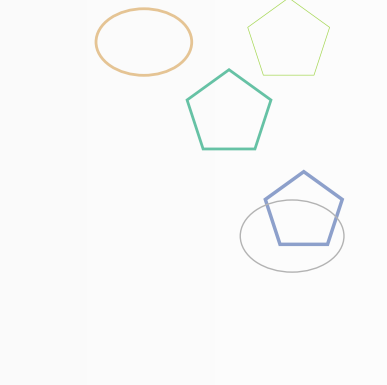[{"shape": "pentagon", "thickness": 2, "radius": 0.57, "center": [0.591, 0.705]}, {"shape": "pentagon", "thickness": 2.5, "radius": 0.52, "center": [0.784, 0.45]}, {"shape": "pentagon", "thickness": 0.5, "radius": 0.56, "center": [0.745, 0.895]}, {"shape": "oval", "thickness": 2, "radius": 0.62, "center": [0.371, 0.891]}, {"shape": "oval", "thickness": 1, "radius": 0.67, "center": [0.754, 0.387]}]